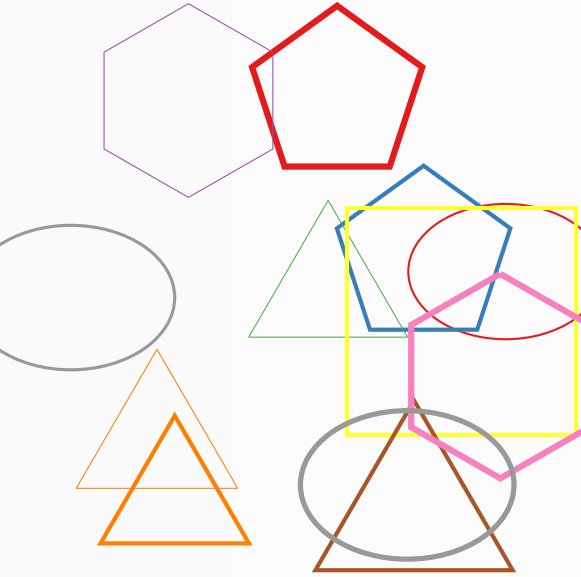[{"shape": "oval", "thickness": 1, "radius": 0.84, "center": [0.87, 0.529]}, {"shape": "pentagon", "thickness": 3, "radius": 0.77, "center": [0.58, 0.835]}, {"shape": "pentagon", "thickness": 2, "radius": 0.78, "center": [0.729, 0.555]}, {"shape": "triangle", "thickness": 0.5, "radius": 0.79, "center": [0.565, 0.494]}, {"shape": "hexagon", "thickness": 0.5, "radius": 0.84, "center": [0.324, 0.825]}, {"shape": "triangle", "thickness": 0.5, "radius": 0.8, "center": [0.27, 0.234]}, {"shape": "triangle", "thickness": 2, "radius": 0.74, "center": [0.301, 0.132]}, {"shape": "square", "thickness": 2, "radius": 0.98, "center": [0.794, 0.442]}, {"shape": "triangle", "thickness": 2, "radius": 0.98, "center": [0.712, 0.11]}, {"shape": "hexagon", "thickness": 3, "radius": 0.89, "center": [0.861, 0.348]}, {"shape": "oval", "thickness": 1.5, "radius": 0.89, "center": [0.122, 0.484]}, {"shape": "oval", "thickness": 2.5, "radius": 0.92, "center": [0.701, 0.159]}]